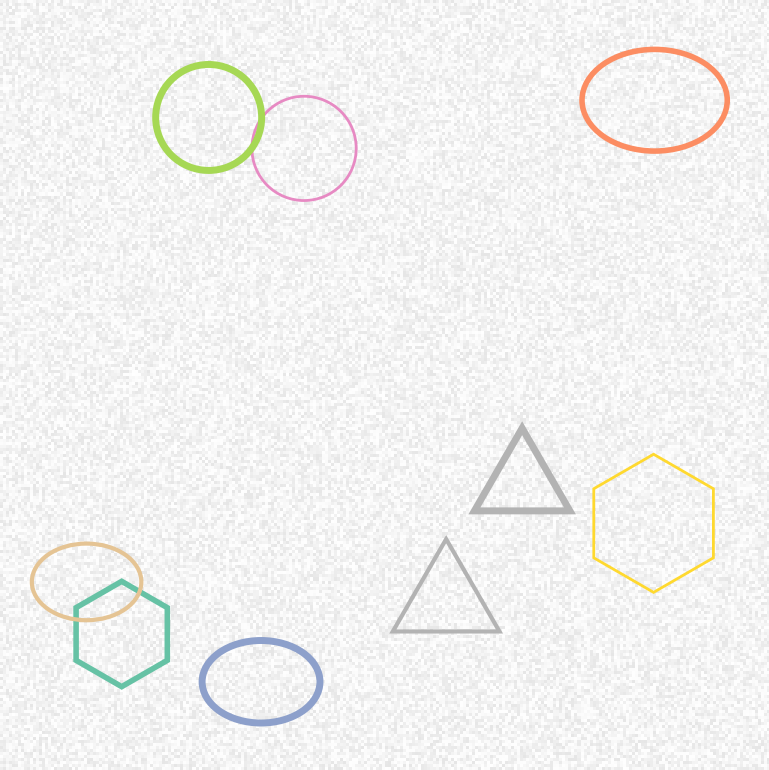[{"shape": "hexagon", "thickness": 2, "radius": 0.34, "center": [0.158, 0.177]}, {"shape": "oval", "thickness": 2, "radius": 0.47, "center": [0.85, 0.87]}, {"shape": "oval", "thickness": 2.5, "radius": 0.38, "center": [0.339, 0.115]}, {"shape": "circle", "thickness": 1, "radius": 0.34, "center": [0.395, 0.807]}, {"shape": "circle", "thickness": 2.5, "radius": 0.34, "center": [0.271, 0.847]}, {"shape": "hexagon", "thickness": 1, "radius": 0.45, "center": [0.849, 0.32]}, {"shape": "oval", "thickness": 1.5, "radius": 0.36, "center": [0.112, 0.244]}, {"shape": "triangle", "thickness": 2.5, "radius": 0.36, "center": [0.678, 0.372]}, {"shape": "triangle", "thickness": 1.5, "radius": 0.4, "center": [0.579, 0.22]}]